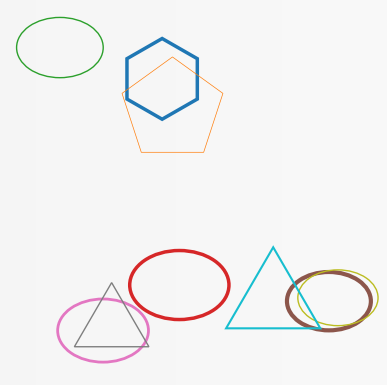[{"shape": "hexagon", "thickness": 2.5, "radius": 0.52, "center": [0.418, 0.795]}, {"shape": "pentagon", "thickness": 0.5, "radius": 0.68, "center": [0.445, 0.715]}, {"shape": "oval", "thickness": 1, "radius": 0.56, "center": [0.155, 0.876]}, {"shape": "oval", "thickness": 2.5, "radius": 0.64, "center": [0.463, 0.26]}, {"shape": "oval", "thickness": 3, "radius": 0.54, "center": [0.849, 0.218]}, {"shape": "oval", "thickness": 2, "radius": 0.59, "center": [0.266, 0.141]}, {"shape": "triangle", "thickness": 1, "radius": 0.56, "center": [0.288, 0.155]}, {"shape": "oval", "thickness": 1, "radius": 0.52, "center": [0.872, 0.227]}, {"shape": "triangle", "thickness": 1.5, "radius": 0.7, "center": [0.705, 0.217]}]